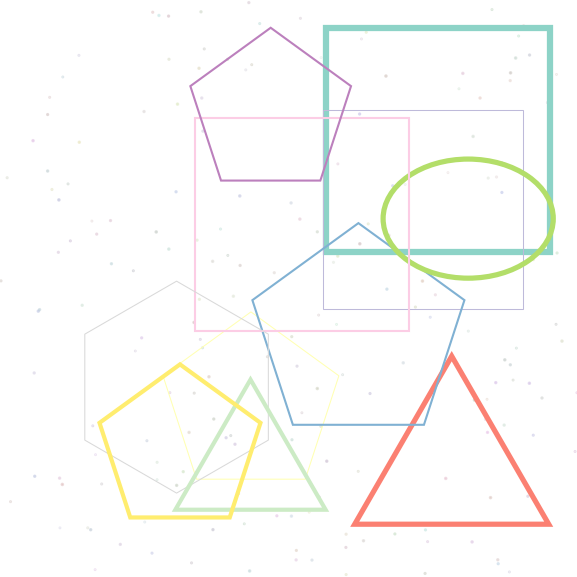[{"shape": "square", "thickness": 3, "radius": 0.97, "center": [0.758, 0.757]}, {"shape": "pentagon", "thickness": 0.5, "radius": 0.8, "center": [0.435, 0.299]}, {"shape": "square", "thickness": 0.5, "radius": 0.86, "center": [0.733, 0.636]}, {"shape": "triangle", "thickness": 2.5, "radius": 0.97, "center": [0.782, 0.188]}, {"shape": "pentagon", "thickness": 1, "radius": 0.97, "center": [0.621, 0.42]}, {"shape": "oval", "thickness": 2.5, "radius": 0.74, "center": [0.811, 0.621]}, {"shape": "square", "thickness": 1, "radius": 0.92, "center": [0.522, 0.61]}, {"shape": "hexagon", "thickness": 0.5, "radius": 0.92, "center": [0.306, 0.329]}, {"shape": "pentagon", "thickness": 1, "radius": 0.73, "center": [0.469, 0.805]}, {"shape": "triangle", "thickness": 2, "radius": 0.75, "center": [0.434, 0.192]}, {"shape": "pentagon", "thickness": 2, "radius": 0.73, "center": [0.312, 0.222]}]